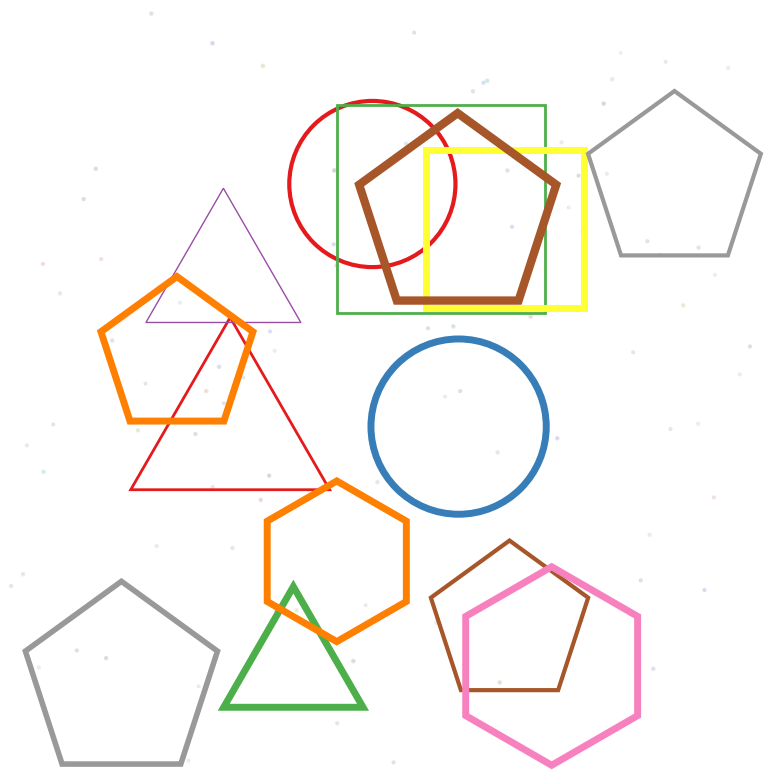[{"shape": "circle", "thickness": 1.5, "radius": 0.54, "center": [0.484, 0.761]}, {"shape": "triangle", "thickness": 1, "radius": 0.75, "center": [0.299, 0.439]}, {"shape": "circle", "thickness": 2.5, "radius": 0.57, "center": [0.596, 0.446]}, {"shape": "square", "thickness": 1, "radius": 0.67, "center": [0.573, 0.729]}, {"shape": "triangle", "thickness": 2.5, "radius": 0.52, "center": [0.381, 0.134]}, {"shape": "triangle", "thickness": 0.5, "radius": 0.58, "center": [0.29, 0.639]}, {"shape": "hexagon", "thickness": 2.5, "radius": 0.52, "center": [0.437, 0.271]}, {"shape": "pentagon", "thickness": 2.5, "radius": 0.52, "center": [0.23, 0.537]}, {"shape": "square", "thickness": 2.5, "radius": 0.51, "center": [0.656, 0.703]}, {"shape": "pentagon", "thickness": 1.5, "radius": 0.54, "center": [0.662, 0.191]}, {"shape": "pentagon", "thickness": 3, "radius": 0.67, "center": [0.594, 0.719]}, {"shape": "hexagon", "thickness": 2.5, "radius": 0.64, "center": [0.716, 0.135]}, {"shape": "pentagon", "thickness": 2, "radius": 0.66, "center": [0.158, 0.114]}, {"shape": "pentagon", "thickness": 1.5, "radius": 0.59, "center": [0.876, 0.764]}]